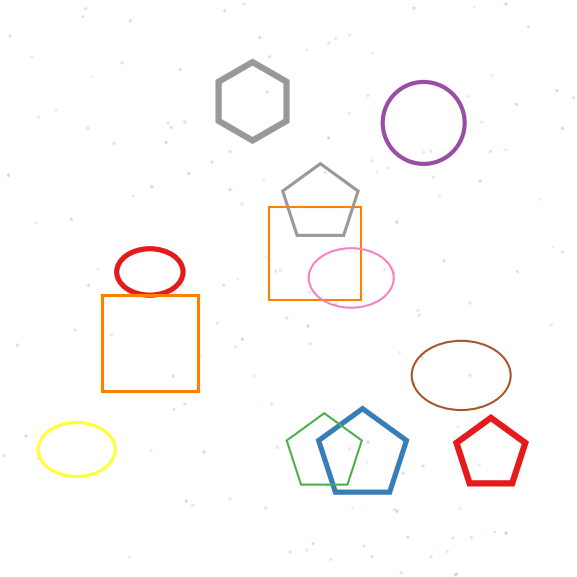[{"shape": "oval", "thickness": 2.5, "radius": 0.29, "center": [0.26, 0.528]}, {"shape": "pentagon", "thickness": 3, "radius": 0.31, "center": [0.85, 0.213]}, {"shape": "pentagon", "thickness": 2.5, "radius": 0.4, "center": [0.628, 0.212]}, {"shape": "pentagon", "thickness": 1, "radius": 0.34, "center": [0.561, 0.215]}, {"shape": "circle", "thickness": 2, "radius": 0.35, "center": [0.734, 0.786]}, {"shape": "square", "thickness": 1.5, "radius": 0.42, "center": [0.26, 0.406]}, {"shape": "square", "thickness": 1, "radius": 0.4, "center": [0.546, 0.56]}, {"shape": "oval", "thickness": 1.5, "radius": 0.33, "center": [0.133, 0.221]}, {"shape": "oval", "thickness": 1, "radius": 0.43, "center": [0.799, 0.349]}, {"shape": "oval", "thickness": 1, "radius": 0.37, "center": [0.608, 0.518]}, {"shape": "pentagon", "thickness": 1.5, "radius": 0.34, "center": [0.555, 0.647]}, {"shape": "hexagon", "thickness": 3, "radius": 0.34, "center": [0.437, 0.824]}]